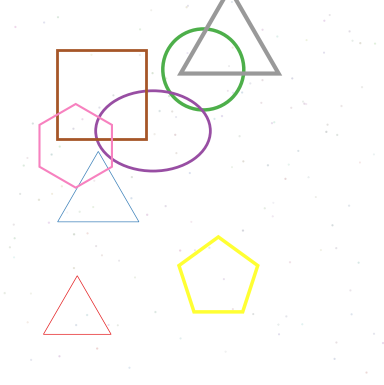[{"shape": "triangle", "thickness": 0.5, "radius": 0.51, "center": [0.201, 0.182]}, {"shape": "triangle", "thickness": 0.5, "radius": 0.61, "center": [0.255, 0.485]}, {"shape": "circle", "thickness": 2.5, "radius": 0.53, "center": [0.528, 0.82]}, {"shape": "oval", "thickness": 2, "radius": 0.74, "center": [0.397, 0.66]}, {"shape": "pentagon", "thickness": 2.5, "radius": 0.54, "center": [0.567, 0.277]}, {"shape": "square", "thickness": 2, "radius": 0.58, "center": [0.264, 0.755]}, {"shape": "hexagon", "thickness": 1.5, "radius": 0.54, "center": [0.197, 0.621]}, {"shape": "triangle", "thickness": 3, "radius": 0.73, "center": [0.596, 0.882]}]